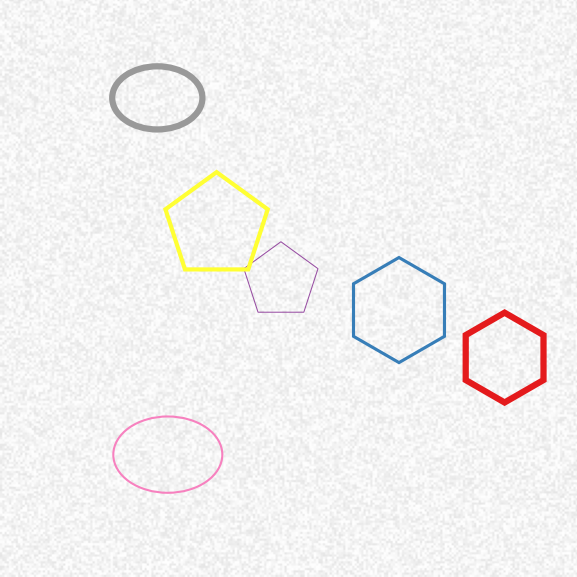[{"shape": "hexagon", "thickness": 3, "radius": 0.39, "center": [0.874, 0.38]}, {"shape": "hexagon", "thickness": 1.5, "radius": 0.45, "center": [0.691, 0.462]}, {"shape": "pentagon", "thickness": 0.5, "radius": 0.34, "center": [0.486, 0.513]}, {"shape": "pentagon", "thickness": 2, "radius": 0.47, "center": [0.375, 0.608]}, {"shape": "oval", "thickness": 1, "radius": 0.47, "center": [0.291, 0.212]}, {"shape": "oval", "thickness": 3, "radius": 0.39, "center": [0.272, 0.83]}]